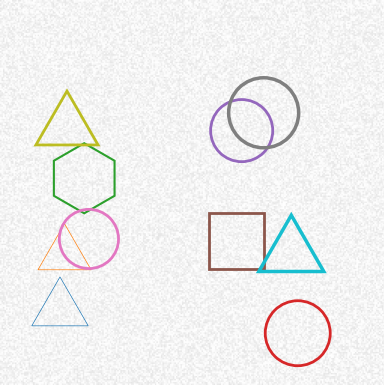[{"shape": "triangle", "thickness": 0.5, "radius": 0.42, "center": [0.156, 0.196]}, {"shape": "triangle", "thickness": 0.5, "radius": 0.4, "center": [0.168, 0.339]}, {"shape": "hexagon", "thickness": 1.5, "radius": 0.46, "center": [0.219, 0.537]}, {"shape": "circle", "thickness": 2, "radius": 0.42, "center": [0.773, 0.134]}, {"shape": "circle", "thickness": 2, "radius": 0.4, "center": [0.628, 0.661]}, {"shape": "square", "thickness": 2, "radius": 0.36, "center": [0.614, 0.374]}, {"shape": "circle", "thickness": 2, "radius": 0.38, "center": [0.231, 0.379]}, {"shape": "circle", "thickness": 2.5, "radius": 0.45, "center": [0.685, 0.707]}, {"shape": "triangle", "thickness": 2, "radius": 0.47, "center": [0.174, 0.67]}, {"shape": "triangle", "thickness": 2.5, "radius": 0.49, "center": [0.757, 0.344]}]